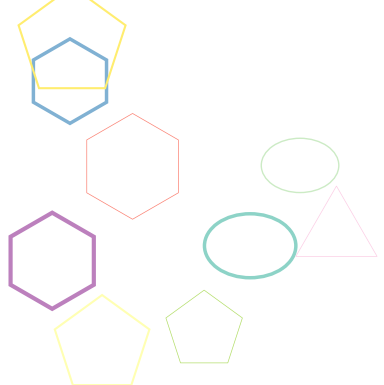[{"shape": "oval", "thickness": 2.5, "radius": 0.59, "center": [0.65, 0.362]}, {"shape": "pentagon", "thickness": 1.5, "radius": 0.65, "center": [0.265, 0.104]}, {"shape": "hexagon", "thickness": 0.5, "radius": 0.69, "center": [0.344, 0.568]}, {"shape": "hexagon", "thickness": 2.5, "radius": 0.55, "center": [0.182, 0.789]}, {"shape": "pentagon", "thickness": 0.5, "radius": 0.52, "center": [0.53, 0.142]}, {"shape": "triangle", "thickness": 0.5, "radius": 0.61, "center": [0.874, 0.395]}, {"shape": "hexagon", "thickness": 3, "radius": 0.62, "center": [0.136, 0.323]}, {"shape": "oval", "thickness": 1, "radius": 0.5, "center": [0.779, 0.57]}, {"shape": "pentagon", "thickness": 1.5, "radius": 0.73, "center": [0.187, 0.889]}]